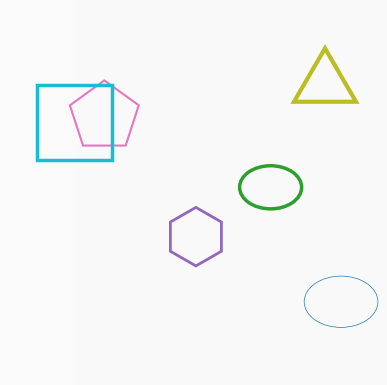[{"shape": "oval", "thickness": 0.5, "radius": 0.48, "center": [0.88, 0.216]}, {"shape": "oval", "thickness": 2.5, "radius": 0.4, "center": [0.698, 0.514]}, {"shape": "hexagon", "thickness": 2, "radius": 0.38, "center": [0.506, 0.385]}, {"shape": "pentagon", "thickness": 1.5, "radius": 0.47, "center": [0.269, 0.698]}, {"shape": "triangle", "thickness": 3, "radius": 0.46, "center": [0.839, 0.782]}, {"shape": "square", "thickness": 2.5, "radius": 0.49, "center": [0.192, 0.682]}]